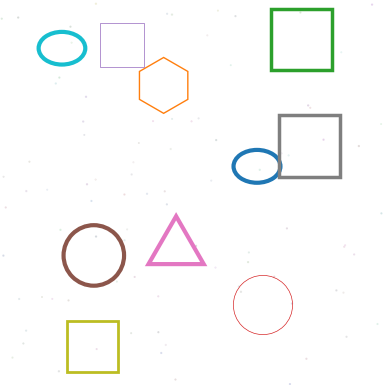[{"shape": "oval", "thickness": 3, "radius": 0.3, "center": [0.667, 0.568]}, {"shape": "hexagon", "thickness": 1, "radius": 0.36, "center": [0.425, 0.778]}, {"shape": "square", "thickness": 2.5, "radius": 0.4, "center": [0.782, 0.898]}, {"shape": "circle", "thickness": 0.5, "radius": 0.38, "center": [0.683, 0.208]}, {"shape": "square", "thickness": 0.5, "radius": 0.29, "center": [0.318, 0.882]}, {"shape": "circle", "thickness": 3, "radius": 0.39, "center": [0.244, 0.337]}, {"shape": "triangle", "thickness": 3, "radius": 0.41, "center": [0.457, 0.355]}, {"shape": "square", "thickness": 2.5, "radius": 0.4, "center": [0.804, 0.621]}, {"shape": "square", "thickness": 2, "radius": 0.33, "center": [0.24, 0.1]}, {"shape": "oval", "thickness": 3, "radius": 0.3, "center": [0.161, 0.875]}]